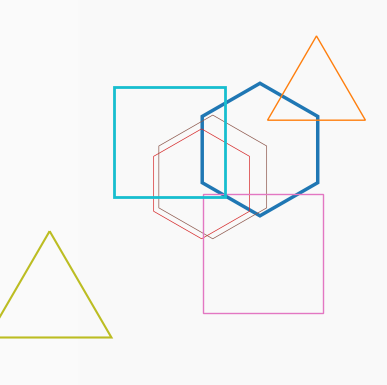[{"shape": "hexagon", "thickness": 2.5, "radius": 0.86, "center": [0.671, 0.612]}, {"shape": "triangle", "thickness": 1, "radius": 0.73, "center": [0.817, 0.761]}, {"shape": "hexagon", "thickness": 0.5, "radius": 0.71, "center": [0.52, 0.523]}, {"shape": "hexagon", "thickness": 0.5, "radius": 0.8, "center": [0.549, 0.54]}, {"shape": "square", "thickness": 1, "radius": 0.78, "center": [0.679, 0.342]}, {"shape": "triangle", "thickness": 1.5, "radius": 0.92, "center": [0.128, 0.215]}, {"shape": "square", "thickness": 2, "radius": 0.72, "center": [0.438, 0.631]}]